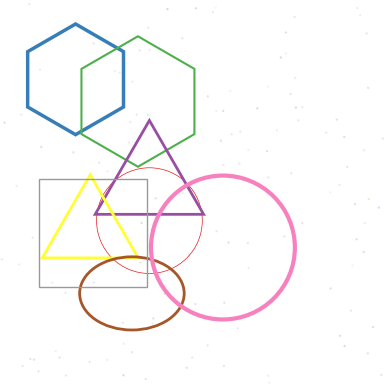[{"shape": "circle", "thickness": 0.5, "radius": 0.69, "center": [0.388, 0.427]}, {"shape": "hexagon", "thickness": 2.5, "radius": 0.72, "center": [0.196, 0.794]}, {"shape": "hexagon", "thickness": 1.5, "radius": 0.85, "center": [0.358, 0.736]}, {"shape": "triangle", "thickness": 2, "radius": 0.81, "center": [0.388, 0.525]}, {"shape": "triangle", "thickness": 2, "radius": 0.72, "center": [0.234, 0.402]}, {"shape": "oval", "thickness": 2, "radius": 0.68, "center": [0.343, 0.238]}, {"shape": "circle", "thickness": 3, "radius": 0.93, "center": [0.579, 0.357]}, {"shape": "square", "thickness": 1, "radius": 0.7, "center": [0.242, 0.395]}]